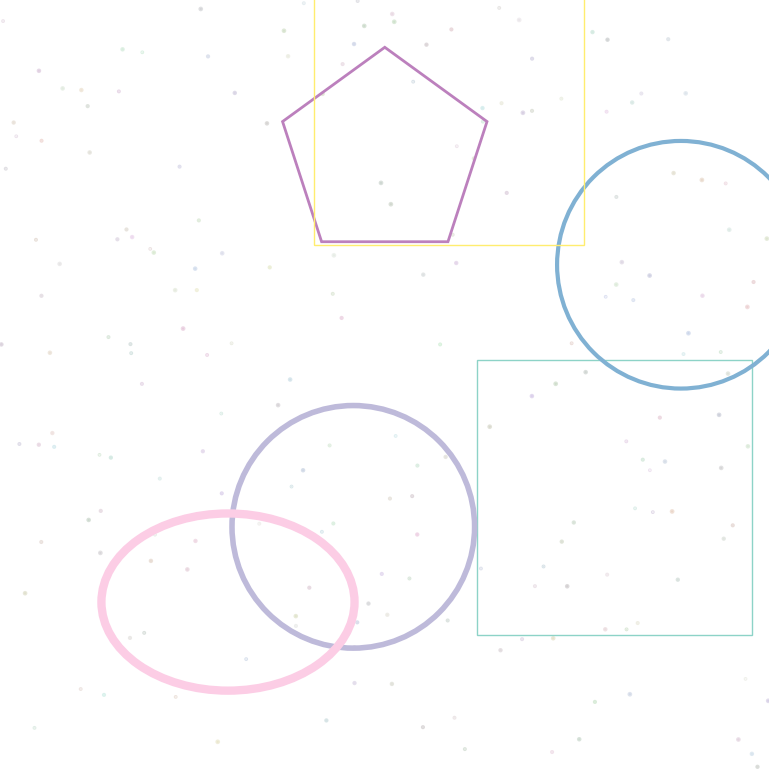[{"shape": "square", "thickness": 0.5, "radius": 0.89, "center": [0.798, 0.354]}, {"shape": "circle", "thickness": 2, "radius": 0.79, "center": [0.459, 0.316]}, {"shape": "circle", "thickness": 1.5, "radius": 0.8, "center": [0.884, 0.656]}, {"shape": "oval", "thickness": 3, "radius": 0.82, "center": [0.296, 0.218]}, {"shape": "pentagon", "thickness": 1, "radius": 0.7, "center": [0.5, 0.799]}, {"shape": "square", "thickness": 0.5, "radius": 0.88, "center": [0.583, 0.858]}]